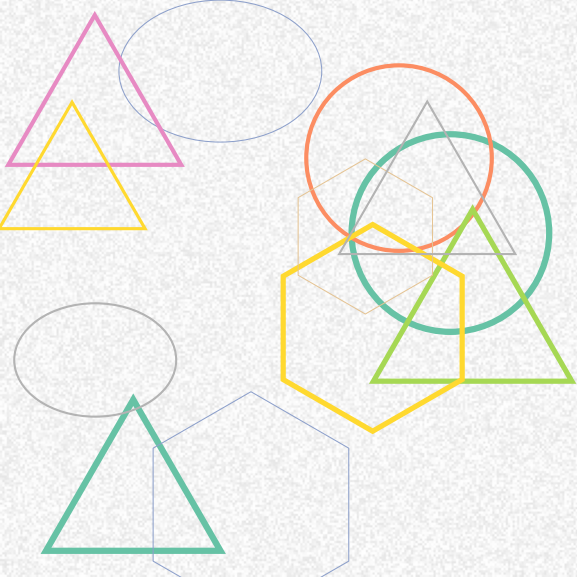[{"shape": "circle", "thickness": 3, "radius": 0.86, "center": [0.78, 0.596]}, {"shape": "triangle", "thickness": 3, "radius": 0.87, "center": [0.231, 0.133]}, {"shape": "circle", "thickness": 2, "radius": 0.8, "center": [0.691, 0.725]}, {"shape": "hexagon", "thickness": 0.5, "radius": 0.98, "center": [0.435, 0.125]}, {"shape": "oval", "thickness": 0.5, "radius": 0.88, "center": [0.382, 0.876]}, {"shape": "triangle", "thickness": 2, "radius": 0.86, "center": [0.164, 0.8]}, {"shape": "triangle", "thickness": 2.5, "radius": 0.99, "center": [0.818, 0.438]}, {"shape": "triangle", "thickness": 1.5, "radius": 0.73, "center": [0.125, 0.676]}, {"shape": "hexagon", "thickness": 2.5, "radius": 0.89, "center": [0.645, 0.431]}, {"shape": "hexagon", "thickness": 0.5, "radius": 0.67, "center": [0.633, 0.59]}, {"shape": "triangle", "thickness": 1, "radius": 0.88, "center": [0.74, 0.647]}, {"shape": "oval", "thickness": 1, "radius": 0.7, "center": [0.165, 0.376]}]